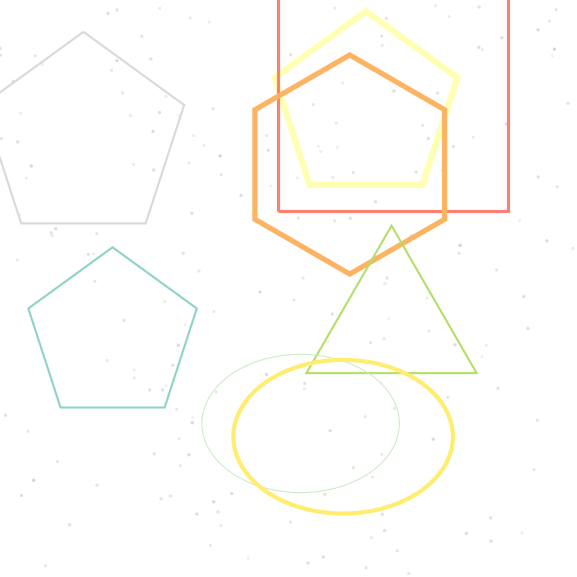[{"shape": "pentagon", "thickness": 1, "radius": 0.77, "center": [0.195, 0.418]}, {"shape": "pentagon", "thickness": 3, "radius": 0.83, "center": [0.634, 0.813]}, {"shape": "square", "thickness": 1.5, "radius": 1.0, "center": [0.68, 0.833]}, {"shape": "hexagon", "thickness": 2.5, "radius": 0.95, "center": [0.606, 0.714]}, {"shape": "triangle", "thickness": 1, "radius": 0.85, "center": [0.678, 0.438]}, {"shape": "pentagon", "thickness": 1, "radius": 0.92, "center": [0.144, 0.761]}, {"shape": "oval", "thickness": 0.5, "radius": 0.85, "center": [0.521, 0.266]}, {"shape": "oval", "thickness": 2, "radius": 0.95, "center": [0.594, 0.243]}]